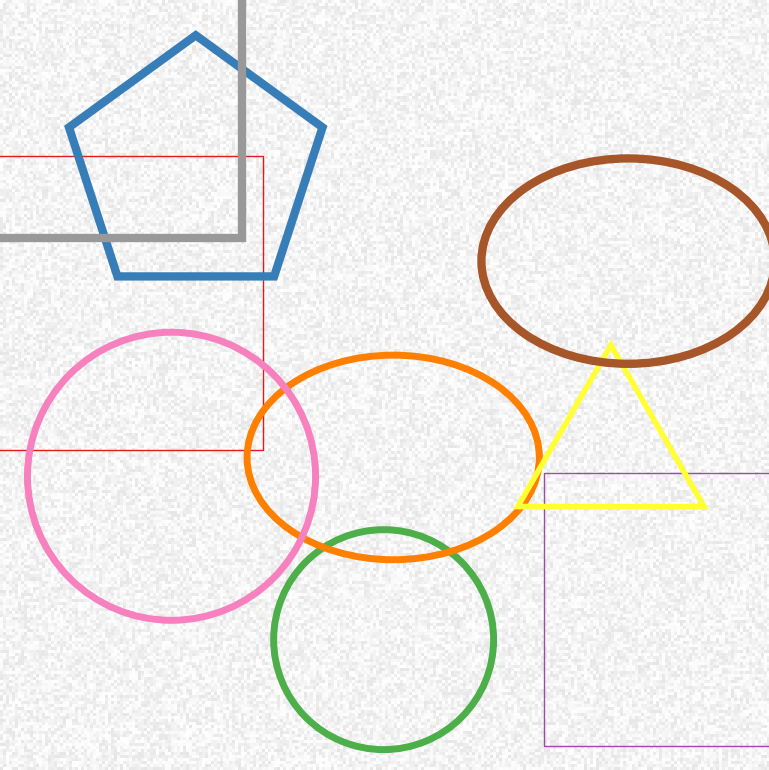[{"shape": "square", "thickness": 0.5, "radius": 0.95, "center": [0.15, 0.607]}, {"shape": "pentagon", "thickness": 3, "radius": 0.87, "center": [0.254, 0.781]}, {"shape": "circle", "thickness": 2.5, "radius": 0.71, "center": [0.498, 0.169]}, {"shape": "square", "thickness": 0.5, "radius": 0.89, "center": [0.885, 0.209]}, {"shape": "oval", "thickness": 2.5, "radius": 0.95, "center": [0.511, 0.406]}, {"shape": "triangle", "thickness": 2, "radius": 0.7, "center": [0.793, 0.412]}, {"shape": "oval", "thickness": 3, "radius": 0.95, "center": [0.816, 0.661]}, {"shape": "circle", "thickness": 2.5, "radius": 0.94, "center": [0.223, 0.381]}, {"shape": "square", "thickness": 3, "radius": 0.98, "center": [0.117, 0.888]}]